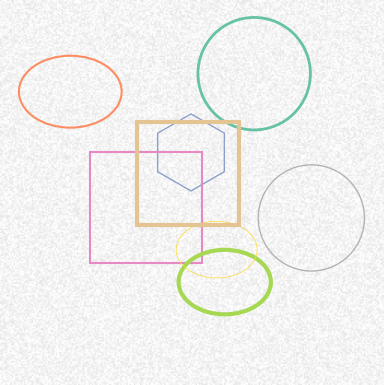[{"shape": "circle", "thickness": 2, "radius": 0.73, "center": [0.66, 0.809]}, {"shape": "oval", "thickness": 1.5, "radius": 0.67, "center": [0.183, 0.762]}, {"shape": "hexagon", "thickness": 1, "radius": 0.5, "center": [0.496, 0.604]}, {"shape": "square", "thickness": 1.5, "radius": 0.73, "center": [0.379, 0.461]}, {"shape": "oval", "thickness": 3, "radius": 0.6, "center": [0.584, 0.267]}, {"shape": "oval", "thickness": 0.5, "radius": 0.53, "center": [0.563, 0.352]}, {"shape": "square", "thickness": 3, "radius": 0.67, "center": [0.488, 0.549]}, {"shape": "circle", "thickness": 1, "radius": 0.69, "center": [0.809, 0.434]}]